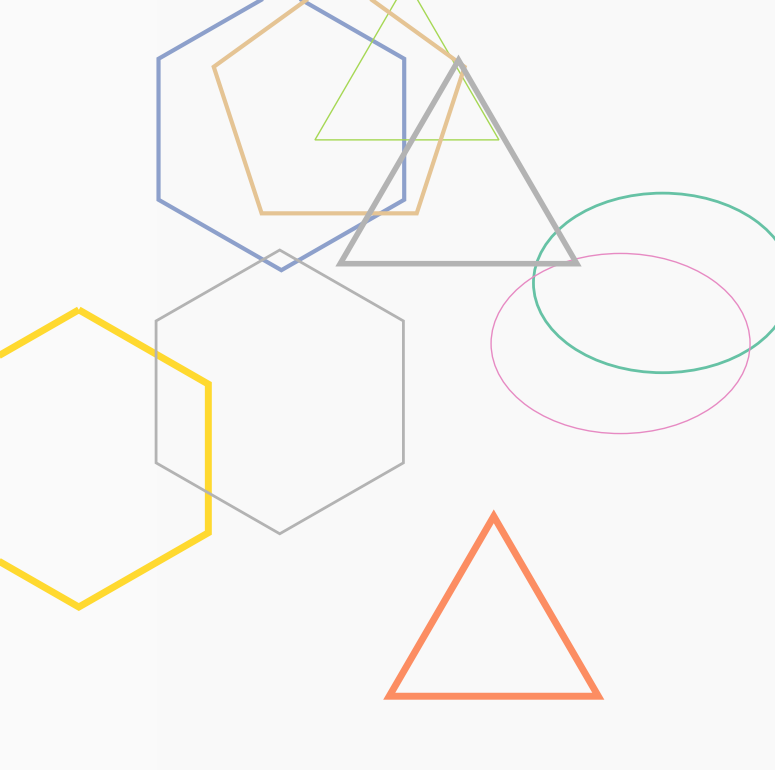[{"shape": "oval", "thickness": 1, "radius": 0.83, "center": [0.855, 0.633]}, {"shape": "triangle", "thickness": 2.5, "radius": 0.78, "center": [0.637, 0.174]}, {"shape": "hexagon", "thickness": 1.5, "radius": 0.92, "center": [0.363, 0.832]}, {"shape": "oval", "thickness": 0.5, "radius": 0.84, "center": [0.801, 0.554]}, {"shape": "triangle", "thickness": 0.5, "radius": 0.69, "center": [0.525, 0.887]}, {"shape": "hexagon", "thickness": 2.5, "radius": 0.96, "center": [0.102, 0.405]}, {"shape": "pentagon", "thickness": 1.5, "radius": 0.85, "center": [0.438, 0.861]}, {"shape": "hexagon", "thickness": 1, "radius": 0.92, "center": [0.361, 0.491]}, {"shape": "triangle", "thickness": 2, "radius": 0.88, "center": [0.592, 0.746]}]